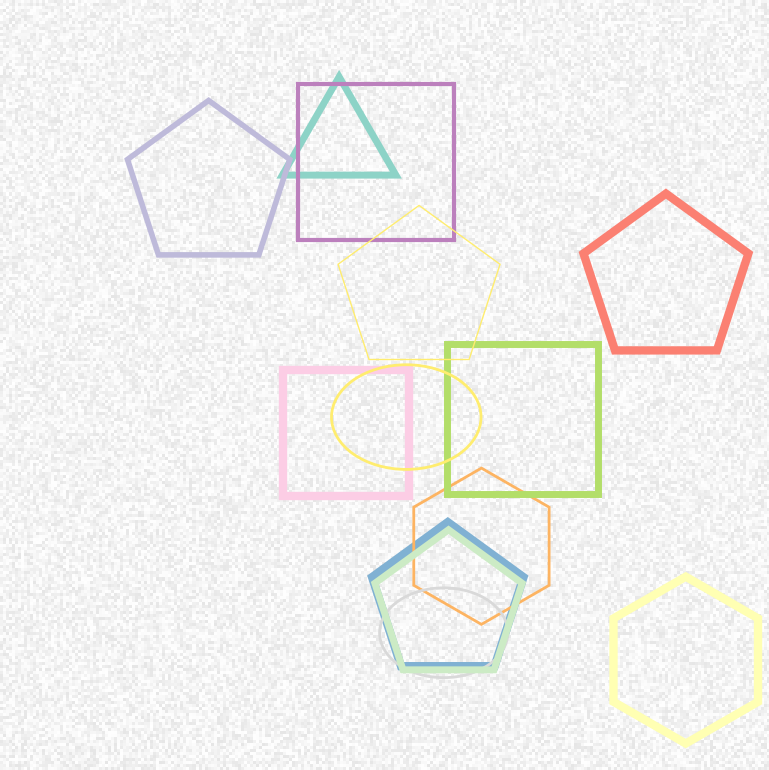[{"shape": "triangle", "thickness": 2.5, "radius": 0.43, "center": [0.44, 0.815]}, {"shape": "hexagon", "thickness": 3, "radius": 0.54, "center": [0.891, 0.143]}, {"shape": "pentagon", "thickness": 2, "radius": 0.55, "center": [0.271, 0.759]}, {"shape": "pentagon", "thickness": 3, "radius": 0.56, "center": [0.865, 0.636]}, {"shape": "pentagon", "thickness": 3, "radius": 0.52, "center": [0.582, 0.218]}, {"shape": "hexagon", "thickness": 1, "radius": 0.51, "center": [0.625, 0.291]}, {"shape": "square", "thickness": 2.5, "radius": 0.49, "center": [0.679, 0.456]}, {"shape": "square", "thickness": 3, "radius": 0.41, "center": [0.45, 0.438]}, {"shape": "oval", "thickness": 1, "radius": 0.42, "center": [0.576, 0.178]}, {"shape": "square", "thickness": 1.5, "radius": 0.51, "center": [0.488, 0.79]}, {"shape": "pentagon", "thickness": 2.5, "radius": 0.5, "center": [0.582, 0.211]}, {"shape": "pentagon", "thickness": 0.5, "radius": 0.55, "center": [0.544, 0.623]}, {"shape": "oval", "thickness": 1, "radius": 0.49, "center": [0.528, 0.458]}]